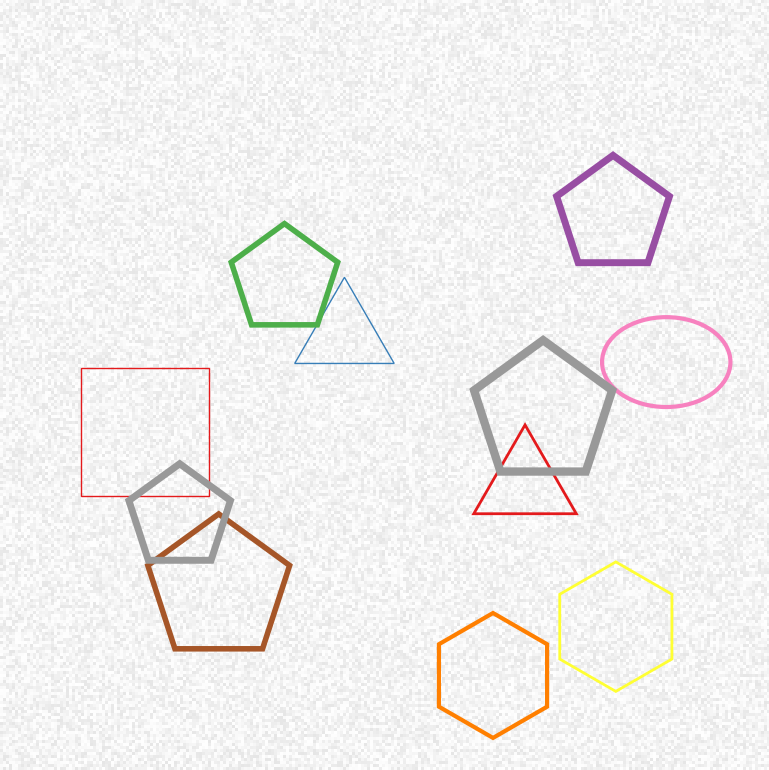[{"shape": "triangle", "thickness": 1, "radius": 0.38, "center": [0.682, 0.371]}, {"shape": "square", "thickness": 0.5, "radius": 0.41, "center": [0.188, 0.439]}, {"shape": "triangle", "thickness": 0.5, "radius": 0.37, "center": [0.447, 0.565]}, {"shape": "pentagon", "thickness": 2, "radius": 0.36, "center": [0.369, 0.637]}, {"shape": "pentagon", "thickness": 2.5, "radius": 0.39, "center": [0.796, 0.721]}, {"shape": "hexagon", "thickness": 1.5, "radius": 0.41, "center": [0.64, 0.123]}, {"shape": "hexagon", "thickness": 1, "radius": 0.42, "center": [0.8, 0.186]}, {"shape": "pentagon", "thickness": 2, "radius": 0.48, "center": [0.284, 0.236]}, {"shape": "oval", "thickness": 1.5, "radius": 0.42, "center": [0.865, 0.53]}, {"shape": "pentagon", "thickness": 2.5, "radius": 0.35, "center": [0.233, 0.328]}, {"shape": "pentagon", "thickness": 3, "radius": 0.47, "center": [0.705, 0.464]}]